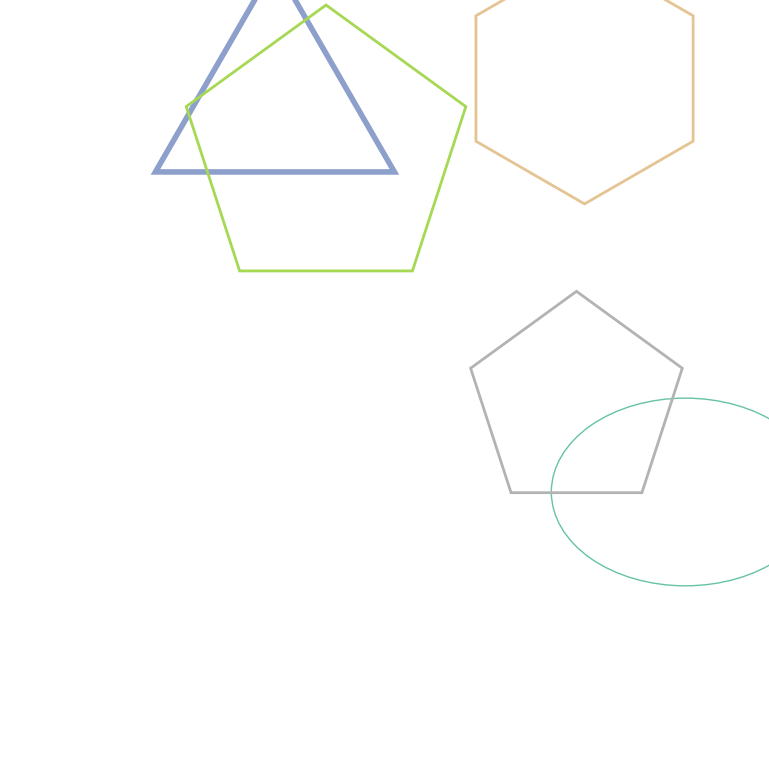[{"shape": "oval", "thickness": 0.5, "radius": 0.87, "center": [0.89, 0.361]}, {"shape": "triangle", "thickness": 2, "radius": 0.9, "center": [0.357, 0.866]}, {"shape": "pentagon", "thickness": 1, "radius": 0.95, "center": [0.423, 0.803]}, {"shape": "hexagon", "thickness": 1, "radius": 0.81, "center": [0.759, 0.898]}, {"shape": "pentagon", "thickness": 1, "radius": 0.72, "center": [0.749, 0.477]}]